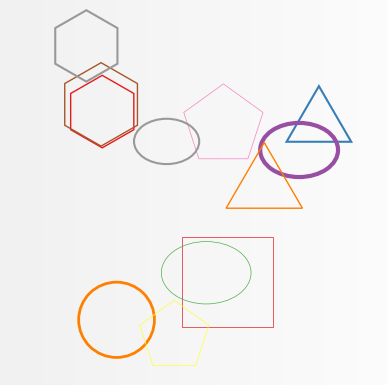[{"shape": "square", "thickness": 0.5, "radius": 0.58, "center": [0.587, 0.268]}, {"shape": "hexagon", "thickness": 1, "radius": 0.47, "center": [0.264, 0.71]}, {"shape": "triangle", "thickness": 1.5, "radius": 0.48, "center": [0.823, 0.68]}, {"shape": "oval", "thickness": 0.5, "radius": 0.58, "center": [0.532, 0.292]}, {"shape": "oval", "thickness": 3, "radius": 0.5, "center": [0.772, 0.61]}, {"shape": "triangle", "thickness": 1, "radius": 0.57, "center": [0.682, 0.516]}, {"shape": "circle", "thickness": 2, "radius": 0.49, "center": [0.301, 0.169]}, {"shape": "pentagon", "thickness": 0.5, "radius": 0.47, "center": [0.45, 0.126]}, {"shape": "hexagon", "thickness": 1, "radius": 0.54, "center": [0.261, 0.729]}, {"shape": "pentagon", "thickness": 0.5, "radius": 0.54, "center": [0.576, 0.675]}, {"shape": "hexagon", "thickness": 1.5, "radius": 0.46, "center": [0.223, 0.881]}, {"shape": "oval", "thickness": 1.5, "radius": 0.42, "center": [0.43, 0.633]}]